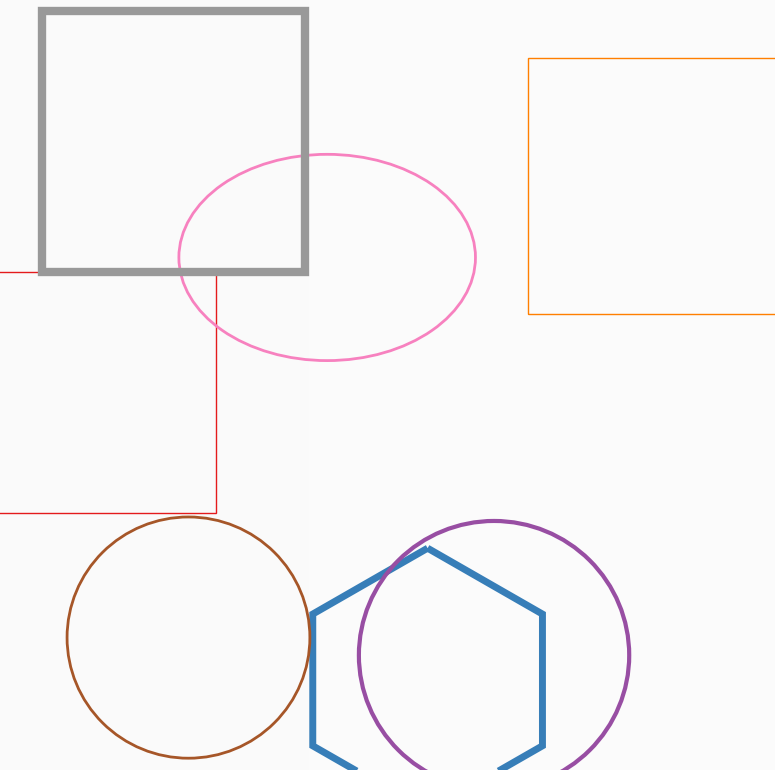[{"shape": "square", "thickness": 0.5, "radius": 0.78, "center": [0.122, 0.49]}, {"shape": "hexagon", "thickness": 2.5, "radius": 0.86, "center": [0.552, 0.117]}, {"shape": "circle", "thickness": 1.5, "radius": 0.87, "center": [0.637, 0.149]}, {"shape": "square", "thickness": 0.5, "radius": 0.83, "center": [0.848, 0.758]}, {"shape": "circle", "thickness": 1, "radius": 0.78, "center": [0.243, 0.172]}, {"shape": "oval", "thickness": 1, "radius": 0.96, "center": [0.422, 0.666]}, {"shape": "square", "thickness": 3, "radius": 0.85, "center": [0.224, 0.817]}]